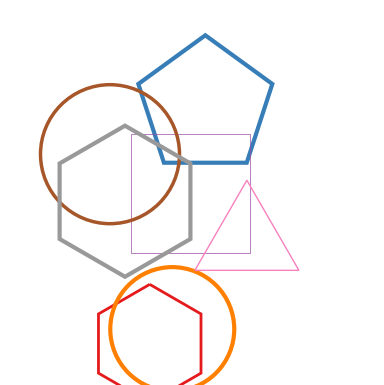[{"shape": "hexagon", "thickness": 2, "radius": 0.77, "center": [0.389, 0.108]}, {"shape": "pentagon", "thickness": 3, "radius": 0.91, "center": [0.533, 0.725]}, {"shape": "square", "thickness": 0.5, "radius": 0.77, "center": [0.495, 0.497]}, {"shape": "circle", "thickness": 3, "radius": 0.81, "center": [0.447, 0.145]}, {"shape": "circle", "thickness": 2.5, "radius": 0.9, "center": [0.286, 0.6]}, {"shape": "triangle", "thickness": 1, "radius": 0.78, "center": [0.641, 0.376]}, {"shape": "hexagon", "thickness": 3, "radius": 0.98, "center": [0.325, 0.477]}]